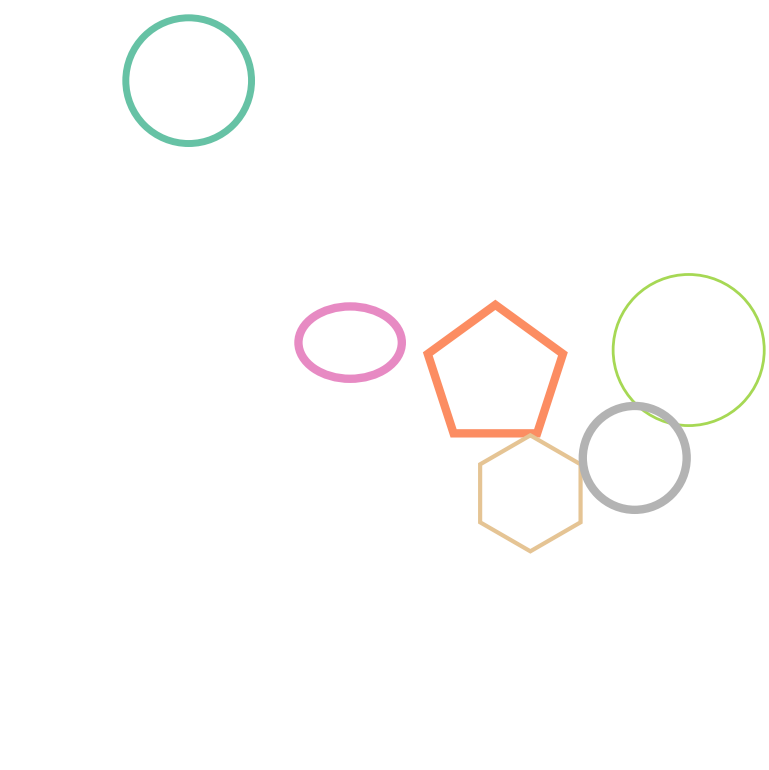[{"shape": "circle", "thickness": 2.5, "radius": 0.41, "center": [0.245, 0.895]}, {"shape": "pentagon", "thickness": 3, "radius": 0.46, "center": [0.643, 0.512]}, {"shape": "oval", "thickness": 3, "radius": 0.34, "center": [0.455, 0.555]}, {"shape": "circle", "thickness": 1, "radius": 0.49, "center": [0.894, 0.545]}, {"shape": "hexagon", "thickness": 1.5, "radius": 0.38, "center": [0.689, 0.359]}, {"shape": "circle", "thickness": 3, "radius": 0.34, "center": [0.824, 0.405]}]